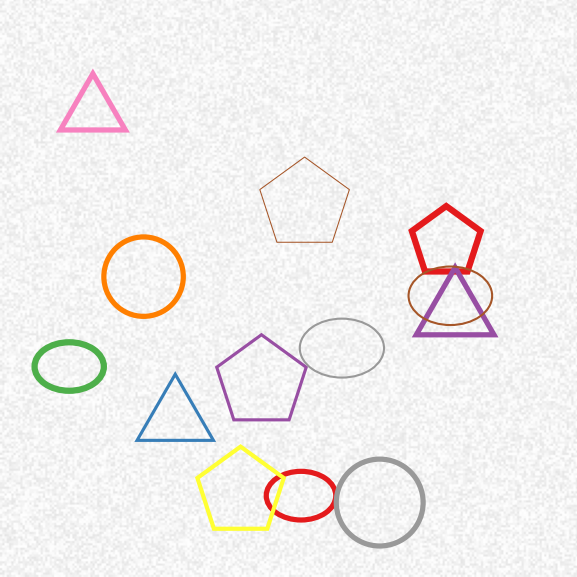[{"shape": "pentagon", "thickness": 3, "radius": 0.31, "center": [0.773, 0.58]}, {"shape": "oval", "thickness": 2.5, "radius": 0.3, "center": [0.521, 0.141]}, {"shape": "triangle", "thickness": 1.5, "radius": 0.38, "center": [0.303, 0.275]}, {"shape": "oval", "thickness": 3, "radius": 0.3, "center": [0.12, 0.364]}, {"shape": "pentagon", "thickness": 1.5, "radius": 0.41, "center": [0.453, 0.338]}, {"shape": "triangle", "thickness": 2.5, "radius": 0.39, "center": [0.788, 0.458]}, {"shape": "circle", "thickness": 2.5, "radius": 0.34, "center": [0.249, 0.52]}, {"shape": "pentagon", "thickness": 2, "radius": 0.39, "center": [0.417, 0.147]}, {"shape": "oval", "thickness": 1, "radius": 0.36, "center": [0.78, 0.487]}, {"shape": "pentagon", "thickness": 0.5, "radius": 0.41, "center": [0.527, 0.646]}, {"shape": "triangle", "thickness": 2.5, "radius": 0.32, "center": [0.161, 0.807]}, {"shape": "circle", "thickness": 2.5, "radius": 0.38, "center": [0.658, 0.129]}, {"shape": "oval", "thickness": 1, "radius": 0.36, "center": [0.592, 0.396]}]